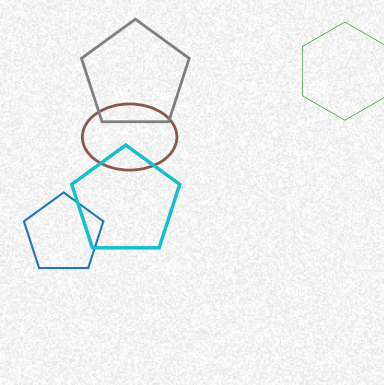[{"shape": "pentagon", "thickness": 1.5, "radius": 0.54, "center": [0.165, 0.392]}, {"shape": "hexagon", "thickness": 0.5, "radius": 0.64, "center": [0.896, 0.815]}, {"shape": "oval", "thickness": 2, "radius": 0.61, "center": [0.337, 0.644]}, {"shape": "pentagon", "thickness": 2, "radius": 0.74, "center": [0.352, 0.803]}, {"shape": "pentagon", "thickness": 2.5, "radius": 0.74, "center": [0.327, 0.476]}]